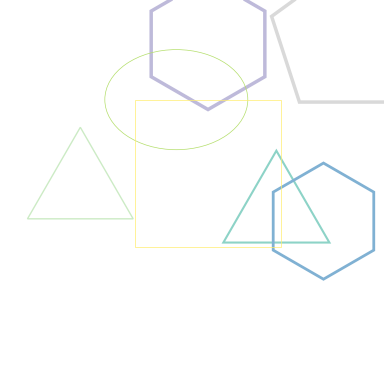[{"shape": "triangle", "thickness": 1.5, "radius": 0.8, "center": [0.718, 0.45]}, {"shape": "hexagon", "thickness": 2.5, "radius": 0.85, "center": [0.54, 0.886]}, {"shape": "hexagon", "thickness": 2, "radius": 0.75, "center": [0.84, 0.426]}, {"shape": "oval", "thickness": 0.5, "radius": 0.93, "center": [0.458, 0.741]}, {"shape": "pentagon", "thickness": 2.5, "radius": 1.0, "center": [0.895, 0.896]}, {"shape": "triangle", "thickness": 1, "radius": 0.79, "center": [0.209, 0.511]}, {"shape": "square", "thickness": 0.5, "radius": 0.95, "center": [0.54, 0.55]}]